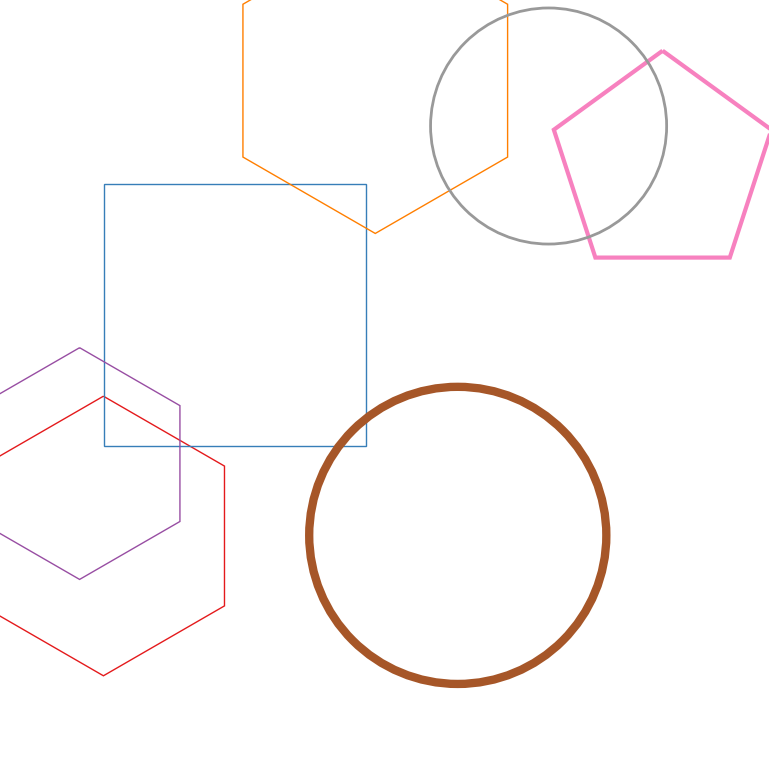[{"shape": "hexagon", "thickness": 0.5, "radius": 0.91, "center": [0.134, 0.304]}, {"shape": "square", "thickness": 0.5, "radius": 0.85, "center": [0.305, 0.591]}, {"shape": "hexagon", "thickness": 0.5, "radius": 0.75, "center": [0.103, 0.398]}, {"shape": "hexagon", "thickness": 0.5, "radius": 0.99, "center": [0.487, 0.895]}, {"shape": "circle", "thickness": 3, "radius": 0.96, "center": [0.595, 0.305]}, {"shape": "pentagon", "thickness": 1.5, "radius": 0.74, "center": [0.861, 0.786]}, {"shape": "circle", "thickness": 1, "radius": 0.77, "center": [0.712, 0.836]}]